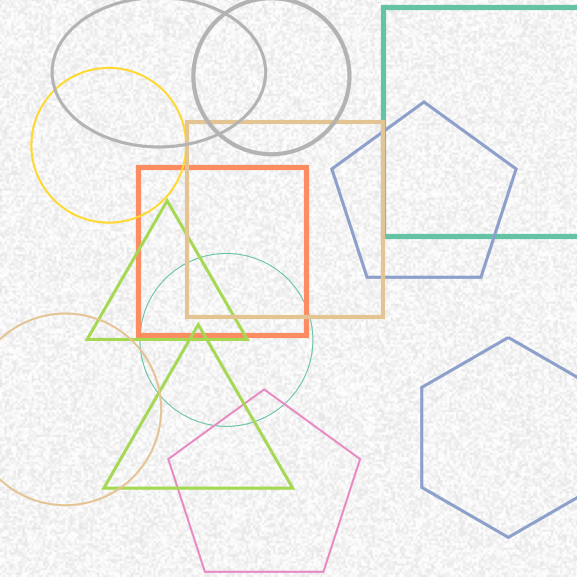[{"shape": "square", "thickness": 2.5, "radius": 0.99, "center": [0.863, 0.789]}, {"shape": "circle", "thickness": 0.5, "radius": 0.75, "center": [0.392, 0.411]}, {"shape": "square", "thickness": 2.5, "radius": 0.73, "center": [0.385, 0.565]}, {"shape": "hexagon", "thickness": 1.5, "radius": 0.87, "center": [0.88, 0.242]}, {"shape": "pentagon", "thickness": 1.5, "radius": 0.84, "center": [0.734, 0.655]}, {"shape": "pentagon", "thickness": 1, "radius": 0.87, "center": [0.457, 0.15]}, {"shape": "triangle", "thickness": 1.5, "radius": 0.8, "center": [0.29, 0.491]}, {"shape": "triangle", "thickness": 1.5, "radius": 0.94, "center": [0.343, 0.248]}, {"shape": "circle", "thickness": 1, "radius": 0.67, "center": [0.188, 0.748]}, {"shape": "square", "thickness": 2, "radius": 0.85, "center": [0.493, 0.619]}, {"shape": "circle", "thickness": 1, "radius": 0.83, "center": [0.113, 0.29]}, {"shape": "oval", "thickness": 1.5, "radius": 0.92, "center": [0.275, 0.874]}, {"shape": "circle", "thickness": 2, "radius": 0.68, "center": [0.47, 0.867]}]